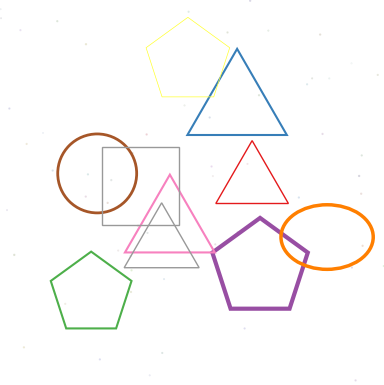[{"shape": "triangle", "thickness": 1, "radius": 0.54, "center": [0.655, 0.526]}, {"shape": "triangle", "thickness": 1.5, "radius": 0.75, "center": [0.616, 0.724]}, {"shape": "pentagon", "thickness": 1.5, "radius": 0.55, "center": [0.237, 0.236]}, {"shape": "pentagon", "thickness": 3, "radius": 0.65, "center": [0.676, 0.304]}, {"shape": "oval", "thickness": 2.5, "radius": 0.6, "center": [0.85, 0.384]}, {"shape": "pentagon", "thickness": 0.5, "radius": 0.57, "center": [0.488, 0.841]}, {"shape": "circle", "thickness": 2, "radius": 0.51, "center": [0.252, 0.55]}, {"shape": "triangle", "thickness": 1.5, "radius": 0.67, "center": [0.441, 0.412]}, {"shape": "square", "thickness": 1, "radius": 0.5, "center": [0.365, 0.516]}, {"shape": "triangle", "thickness": 1, "radius": 0.56, "center": [0.42, 0.361]}]